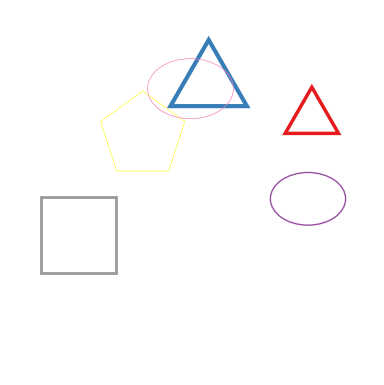[{"shape": "triangle", "thickness": 2.5, "radius": 0.4, "center": [0.81, 0.694]}, {"shape": "triangle", "thickness": 3, "radius": 0.57, "center": [0.542, 0.782]}, {"shape": "oval", "thickness": 1, "radius": 0.49, "center": [0.8, 0.484]}, {"shape": "pentagon", "thickness": 0.5, "radius": 0.57, "center": [0.371, 0.649]}, {"shape": "oval", "thickness": 0.5, "radius": 0.56, "center": [0.495, 0.77]}, {"shape": "square", "thickness": 2, "radius": 0.49, "center": [0.204, 0.39]}]